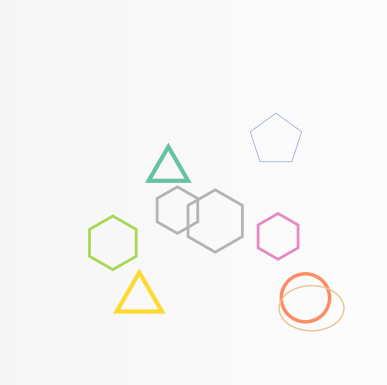[{"shape": "triangle", "thickness": 3, "radius": 0.29, "center": [0.434, 0.56]}, {"shape": "circle", "thickness": 2.5, "radius": 0.31, "center": [0.788, 0.226]}, {"shape": "pentagon", "thickness": 0.5, "radius": 0.35, "center": [0.712, 0.636]}, {"shape": "hexagon", "thickness": 2, "radius": 0.3, "center": [0.718, 0.386]}, {"shape": "hexagon", "thickness": 2, "radius": 0.35, "center": [0.291, 0.369]}, {"shape": "triangle", "thickness": 3, "radius": 0.34, "center": [0.36, 0.225]}, {"shape": "oval", "thickness": 1, "radius": 0.42, "center": [0.804, 0.199]}, {"shape": "hexagon", "thickness": 2, "radius": 0.4, "center": [0.555, 0.426]}, {"shape": "hexagon", "thickness": 2, "radius": 0.3, "center": [0.458, 0.454]}]